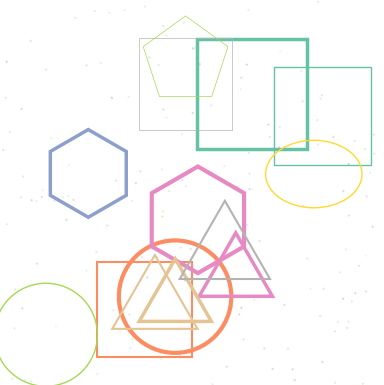[{"shape": "square", "thickness": 2.5, "radius": 0.71, "center": [0.655, 0.755]}, {"shape": "square", "thickness": 1, "radius": 0.63, "center": [0.838, 0.699]}, {"shape": "circle", "thickness": 3, "radius": 0.73, "center": [0.455, 0.229]}, {"shape": "square", "thickness": 1.5, "radius": 0.62, "center": [0.375, 0.197]}, {"shape": "hexagon", "thickness": 2.5, "radius": 0.57, "center": [0.229, 0.55]}, {"shape": "hexagon", "thickness": 3, "radius": 0.69, "center": [0.514, 0.429]}, {"shape": "triangle", "thickness": 2.5, "radius": 0.55, "center": [0.612, 0.285]}, {"shape": "pentagon", "thickness": 0.5, "radius": 0.58, "center": [0.482, 0.843]}, {"shape": "circle", "thickness": 1, "radius": 0.67, "center": [0.119, 0.131]}, {"shape": "oval", "thickness": 1, "radius": 0.63, "center": [0.815, 0.548]}, {"shape": "triangle", "thickness": 2.5, "radius": 0.54, "center": [0.455, 0.219]}, {"shape": "triangle", "thickness": 1.5, "radius": 0.64, "center": [0.402, 0.21]}, {"shape": "square", "thickness": 0.5, "radius": 0.6, "center": [0.482, 0.782]}, {"shape": "triangle", "thickness": 1.5, "radius": 0.68, "center": [0.584, 0.343]}]